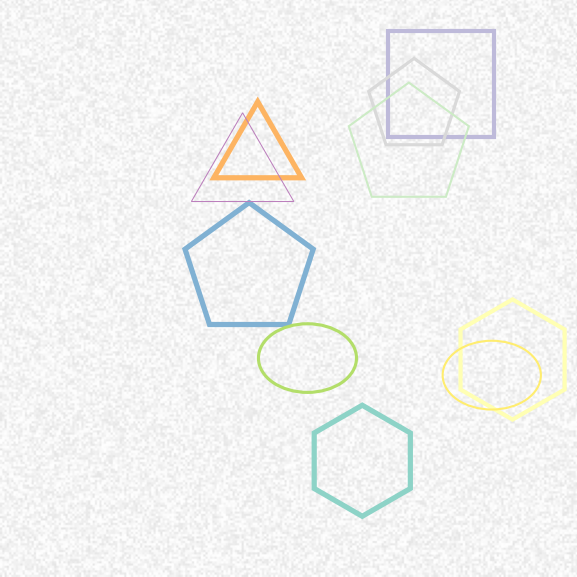[{"shape": "hexagon", "thickness": 2.5, "radius": 0.48, "center": [0.627, 0.201]}, {"shape": "hexagon", "thickness": 2, "radius": 0.52, "center": [0.888, 0.377]}, {"shape": "square", "thickness": 2, "radius": 0.46, "center": [0.763, 0.854]}, {"shape": "pentagon", "thickness": 2.5, "radius": 0.58, "center": [0.431, 0.532]}, {"shape": "triangle", "thickness": 2.5, "radius": 0.44, "center": [0.446, 0.735]}, {"shape": "oval", "thickness": 1.5, "radius": 0.42, "center": [0.532, 0.379]}, {"shape": "pentagon", "thickness": 1.5, "radius": 0.41, "center": [0.717, 0.815]}, {"shape": "triangle", "thickness": 0.5, "radius": 0.51, "center": [0.42, 0.701]}, {"shape": "pentagon", "thickness": 1, "radius": 0.55, "center": [0.708, 0.747]}, {"shape": "oval", "thickness": 1, "radius": 0.43, "center": [0.852, 0.35]}]